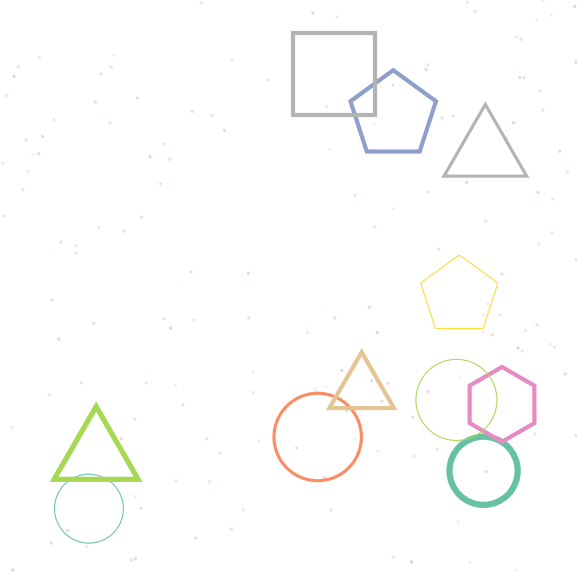[{"shape": "circle", "thickness": 0.5, "radius": 0.3, "center": [0.154, 0.118]}, {"shape": "circle", "thickness": 3, "radius": 0.3, "center": [0.837, 0.184]}, {"shape": "circle", "thickness": 1.5, "radius": 0.38, "center": [0.55, 0.242]}, {"shape": "pentagon", "thickness": 2, "radius": 0.39, "center": [0.681, 0.8]}, {"shape": "hexagon", "thickness": 2, "radius": 0.32, "center": [0.869, 0.299]}, {"shape": "circle", "thickness": 0.5, "radius": 0.35, "center": [0.79, 0.307]}, {"shape": "triangle", "thickness": 2.5, "radius": 0.42, "center": [0.166, 0.211]}, {"shape": "pentagon", "thickness": 0.5, "radius": 0.35, "center": [0.795, 0.487]}, {"shape": "triangle", "thickness": 2, "radius": 0.32, "center": [0.626, 0.325]}, {"shape": "triangle", "thickness": 1.5, "radius": 0.41, "center": [0.84, 0.735]}, {"shape": "square", "thickness": 2, "radius": 0.35, "center": [0.578, 0.871]}]